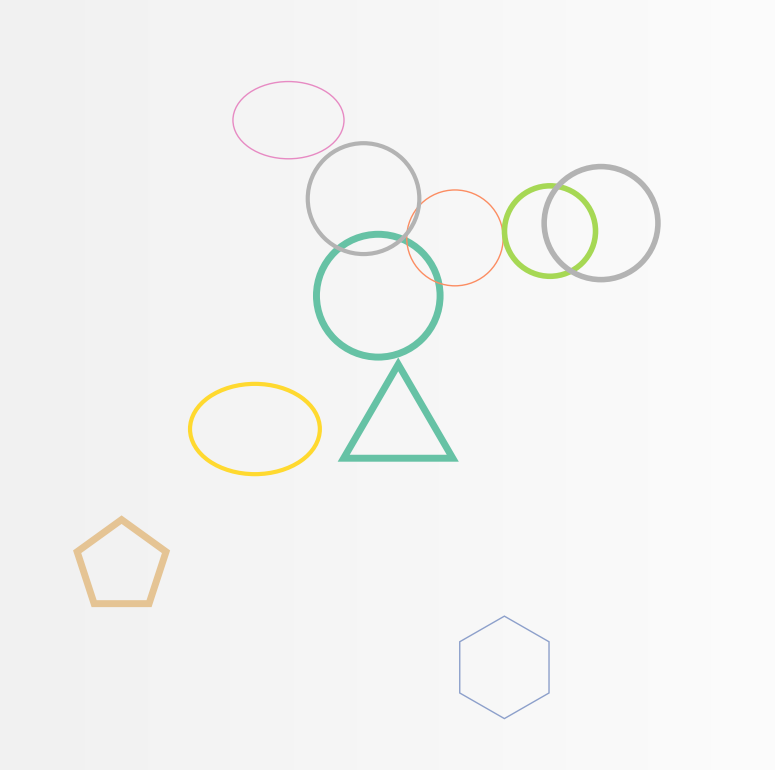[{"shape": "circle", "thickness": 2.5, "radius": 0.4, "center": [0.488, 0.616]}, {"shape": "triangle", "thickness": 2.5, "radius": 0.41, "center": [0.514, 0.446]}, {"shape": "circle", "thickness": 0.5, "radius": 0.31, "center": [0.587, 0.691]}, {"shape": "hexagon", "thickness": 0.5, "radius": 0.33, "center": [0.651, 0.133]}, {"shape": "oval", "thickness": 0.5, "radius": 0.36, "center": [0.372, 0.844]}, {"shape": "circle", "thickness": 2, "radius": 0.29, "center": [0.71, 0.7]}, {"shape": "oval", "thickness": 1.5, "radius": 0.42, "center": [0.329, 0.443]}, {"shape": "pentagon", "thickness": 2.5, "radius": 0.3, "center": [0.157, 0.265]}, {"shape": "circle", "thickness": 2, "radius": 0.37, "center": [0.776, 0.71]}, {"shape": "circle", "thickness": 1.5, "radius": 0.36, "center": [0.469, 0.742]}]